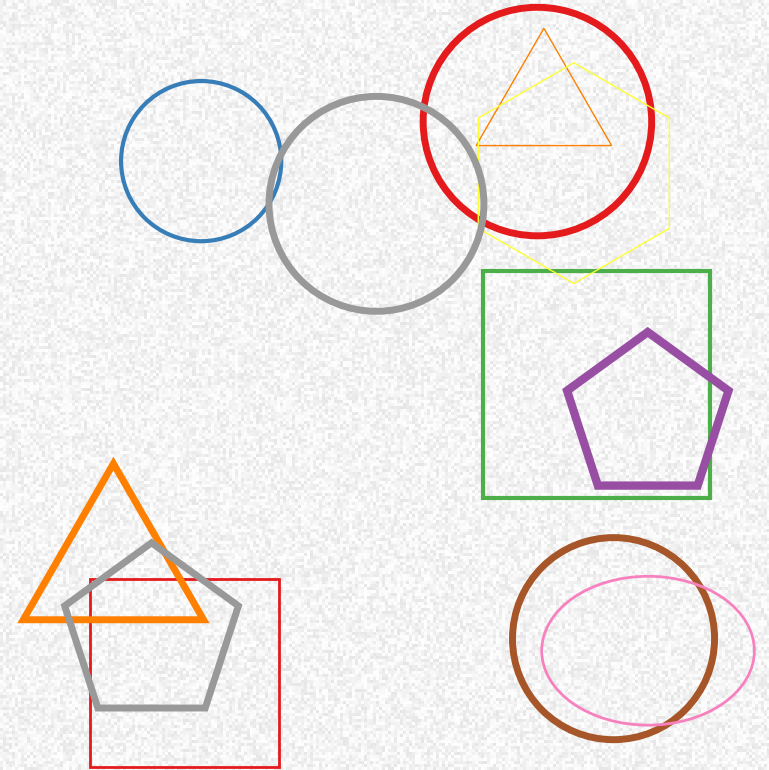[{"shape": "circle", "thickness": 2.5, "radius": 0.74, "center": [0.698, 0.842]}, {"shape": "square", "thickness": 1, "radius": 0.61, "center": [0.24, 0.126]}, {"shape": "circle", "thickness": 1.5, "radius": 0.52, "center": [0.261, 0.791]}, {"shape": "square", "thickness": 1.5, "radius": 0.74, "center": [0.774, 0.5]}, {"shape": "pentagon", "thickness": 3, "radius": 0.55, "center": [0.841, 0.459]}, {"shape": "triangle", "thickness": 2.5, "radius": 0.68, "center": [0.147, 0.263]}, {"shape": "triangle", "thickness": 0.5, "radius": 0.51, "center": [0.706, 0.862]}, {"shape": "hexagon", "thickness": 0.5, "radius": 0.72, "center": [0.745, 0.775]}, {"shape": "circle", "thickness": 2.5, "radius": 0.66, "center": [0.797, 0.171]}, {"shape": "oval", "thickness": 1, "radius": 0.69, "center": [0.842, 0.155]}, {"shape": "circle", "thickness": 2.5, "radius": 0.7, "center": [0.489, 0.735]}, {"shape": "pentagon", "thickness": 2.5, "radius": 0.59, "center": [0.197, 0.176]}]